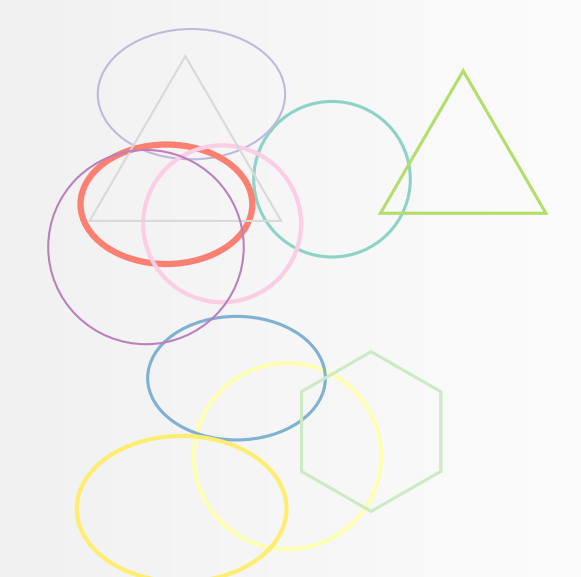[{"shape": "circle", "thickness": 1.5, "radius": 0.67, "center": [0.571, 0.689]}, {"shape": "circle", "thickness": 2, "radius": 0.81, "center": [0.495, 0.209]}, {"shape": "oval", "thickness": 1, "radius": 0.81, "center": [0.329, 0.836]}, {"shape": "oval", "thickness": 3, "radius": 0.74, "center": [0.286, 0.645]}, {"shape": "oval", "thickness": 1.5, "radius": 0.76, "center": [0.407, 0.344]}, {"shape": "triangle", "thickness": 1.5, "radius": 0.82, "center": [0.797, 0.712]}, {"shape": "circle", "thickness": 2, "radius": 0.68, "center": [0.382, 0.612]}, {"shape": "triangle", "thickness": 1, "radius": 0.95, "center": [0.319, 0.712]}, {"shape": "circle", "thickness": 1, "radius": 0.84, "center": [0.251, 0.571]}, {"shape": "hexagon", "thickness": 1.5, "radius": 0.69, "center": [0.639, 0.252]}, {"shape": "oval", "thickness": 2, "radius": 0.9, "center": [0.313, 0.118]}]